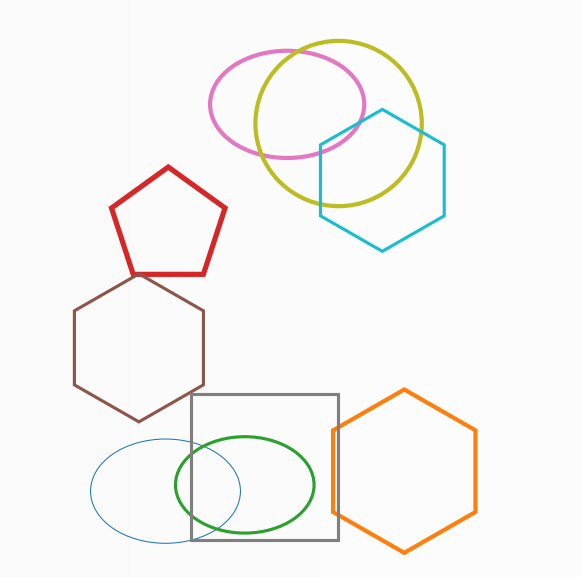[{"shape": "oval", "thickness": 0.5, "radius": 0.64, "center": [0.285, 0.149]}, {"shape": "hexagon", "thickness": 2, "radius": 0.71, "center": [0.696, 0.183]}, {"shape": "oval", "thickness": 1.5, "radius": 0.6, "center": [0.421, 0.16]}, {"shape": "pentagon", "thickness": 2.5, "radius": 0.51, "center": [0.29, 0.607]}, {"shape": "hexagon", "thickness": 1.5, "radius": 0.64, "center": [0.239, 0.397]}, {"shape": "oval", "thickness": 2, "radius": 0.66, "center": [0.494, 0.818]}, {"shape": "square", "thickness": 1.5, "radius": 0.63, "center": [0.455, 0.191]}, {"shape": "circle", "thickness": 2, "radius": 0.72, "center": [0.583, 0.785]}, {"shape": "hexagon", "thickness": 1.5, "radius": 0.61, "center": [0.658, 0.687]}]